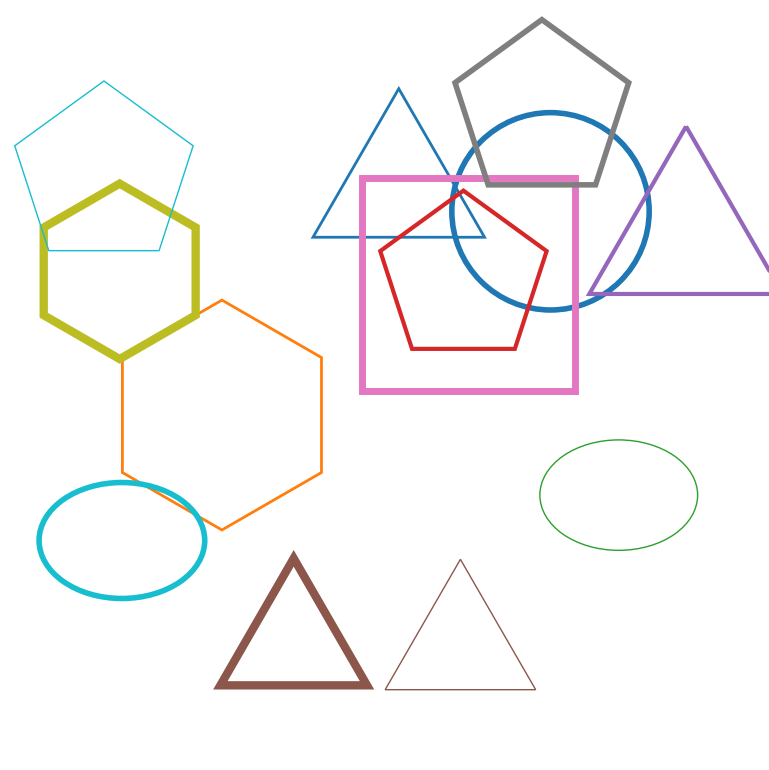[{"shape": "triangle", "thickness": 1, "radius": 0.64, "center": [0.518, 0.756]}, {"shape": "circle", "thickness": 2, "radius": 0.64, "center": [0.715, 0.726]}, {"shape": "hexagon", "thickness": 1, "radius": 0.75, "center": [0.288, 0.461]}, {"shape": "oval", "thickness": 0.5, "radius": 0.51, "center": [0.804, 0.357]}, {"shape": "pentagon", "thickness": 1.5, "radius": 0.57, "center": [0.602, 0.639]}, {"shape": "triangle", "thickness": 1.5, "radius": 0.73, "center": [0.891, 0.691]}, {"shape": "triangle", "thickness": 3, "radius": 0.55, "center": [0.381, 0.165]}, {"shape": "triangle", "thickness": 0.5, "radius": 0.56, "center": [0.598, 0.161]}, {"shape": "square", "thickness": 2.5, "radius": 0.69, "center": [0.609, 0.631]}, {"shape": "pentagon", "thickness": 2, "radius": 0.59, "center": [0.704, 0.856]}, {"shape": "hexagon", "thickness": 3, "radius": 0.57, "center": [0.155, 0.648]}, {"shape": "oval", "thickness": 2, "radius": 0.54, "center": [0.158, 0.298]}, {"shape": "pentagon", "thickness": 0.5, "radius": 0.61, "center": [0.135, 0.773]}]